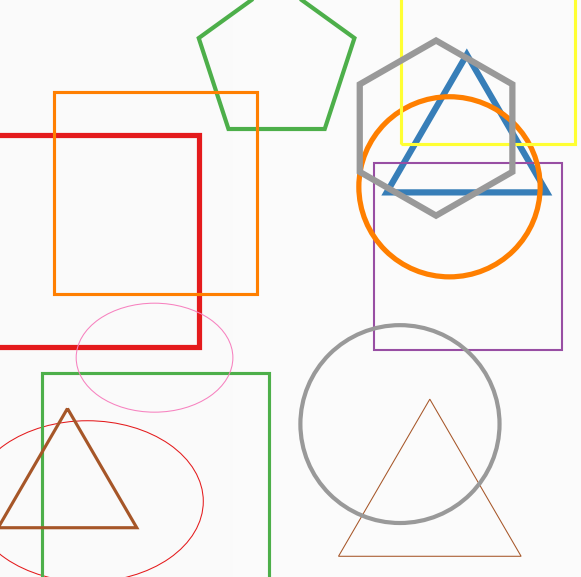[{"shape": "square", "thickness": 2.5, "radius": 0.92, "center": [0.159, 0.582]}, {"shape": "oval", "thickness": 0.5, "radius": 1.0, "center": [0.15, 0.131]}, {"shape": "triangle", "thickness": 3, "radius": 0.8, "center": [0.803, 0.746]}, {"shape": "pentagon", "thickness": 2, "radius": 0.7, "center": [0.476, 0.89]}, {"shape": "square", "thickness": 1.5, "radius": 0.98, "center": [0.268, 0.158]}, {"shape": "square", "thickness": 1, "radius": 0.81, "center": [0.806, 0.554]}, {"shape": "circle", "thickness": 2.5, "radius": 0.78, "center": [0.773, 0.676]}, {"shape": "square", "thickness": 1.5, "radius": 0.87, "center": [0.268, 0.665]}, {"shape": "square", "thickness": 1.5, "radius": 0.75, "center": [0.84, 0.899]}, {"shape": "triangle", "thickness": 0.5, "radius": 0.91, "center": [0.739, 0.127]}, {"shape": "triangle", "thickness": 1.5, "radius": 0.69, "center": [0.116, 0.154]}, {"shape": "oval", "thickness": 0.5, "radius": 0.67, "center": [0.266, 0.38]}, {"shape": "circle", "thickness": 2, "radius": 0.86, "center": [0.688, 0.265]}, {"shape": "hexagon", "thickness": 3, "radius": 0.76, "center": [0.75, 0.777]}]